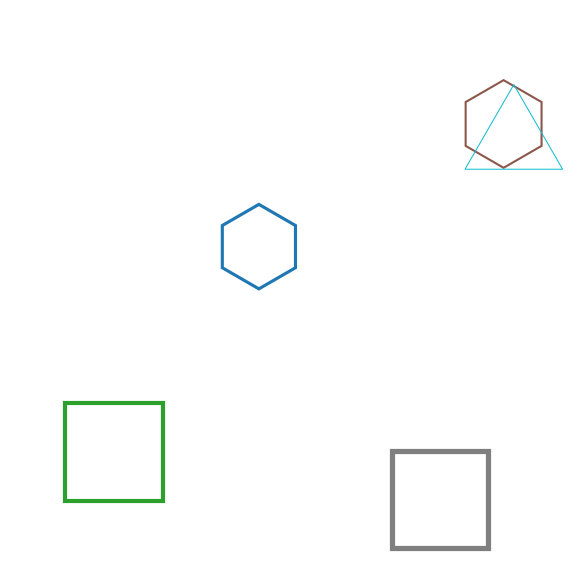[{"shape": "hexagon", "thickness": 1.5, "radius": 0.37, "center": [0.448, 0.572]}, {"shape": "square", "thickness": 2, "radius": 0.42, "center": [0.197, 0.216]}, {"shape": "hexagon", "thickness": 1, "radius": 0.38, "center": [0.872, 0.784]}, {"shape": "square", "thickness": 2.5, "radius": 0.42, "center": [0.762, 0.134]}, {"shape": "triangle", "thickness": 0.5, "radius": 0.49, "center": [0.89, 0.755]}]